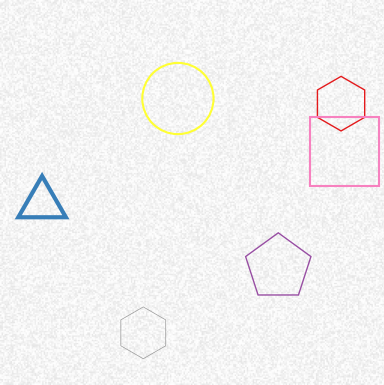[{"shape": "hexagon", "thickness": 1, "radius": 0.35, "center": [0.886, 0.731]}, {"shape": "triangle", "thickness": 3, "radius": 0.36, "center": [0.109, 0.471]}, {"shape": "pentagon", "thickness": 1, "radius": 0.45, "center": [0.723, 0.306]}, {"shape": "circle", "thickness": 1.5, "radius": 0.46, "center": [0.462, 0.744]}, {"shape": "square", "thickness": 1.5, "radius": 0.45, "center": [0.895, 0.606]}, {"shape": "hexagon", "thickness": 0.5, "radius": 0.34, "center": [0.372, 0.136]}]